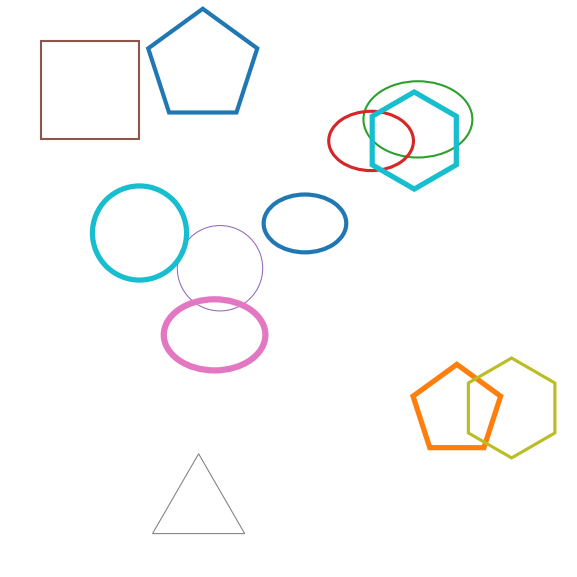[{"shape": "pentagon", "thickness": 2, "radius": 0.5, "center": [0.351, 0.885]}, {"shape": "oval", "thickness": 2, "radius": 0.36, "center": [0.528, 0.612]}, {"shape": "pentagon", "thickness": 2.5, "radius": 0.4, "center": [0.791, 0.288]}, {"shape": "oval", "thickness": 1, "radius": 0.47, "center": [0.724, 0.792]}, {"shape": "oval", "thickness": 1.5, "radius": 0.37, "center": [0.643, 0.755]}, {"shape": "circle", "thickness": 0.5, "radius": 0.37, "center": [0.381, 0.535]}, {"shape": "square", "thickness": 1, "radius": 0.43, "center": [0.155, 0.843]}, {"shape": "oval", "thickness": 3, "radius": 0.44, "center": [0.372, 0.419]}, {"shape": "triangle", "thickness": 0.5, "radius": 0.46, "center": [0.344, 0.121]}, {"shape": "hexagon", "thickness": 1.5, "radius": 0.43, "center": [0.886, 0.293]}, {"shape": "hexagon", "thickness": 2.5, "radius": 0.42, "center": [0.717, 0.756]}, {"shape": "circle", "thickness": 2.5, "radius": 0.41, "center": [0.242, 0.596]}]